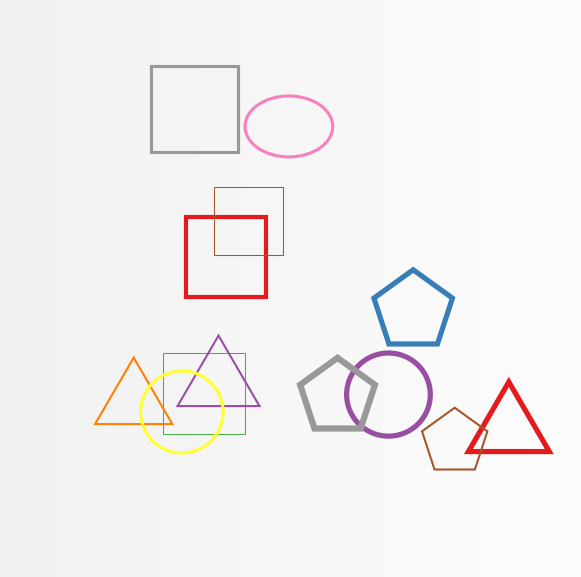[{"shape": "triangle", "thickness": 2.5, "radius": 0.4, "center": [0.875, 0.257]}, {"shape": "square", "thickness": 2, "radius": 0.34, "center": [0.389, 0.554]}, {"shape": "pentagon", "thickness": 2.5, "radius": 0.35, "center": [0.711, 0.461]}, {"shape": "square", "thickness": 0.5, "radius": 0.35, "center": [0.35, 0.318]}, {"shape": "triangle", "thickness": 1, "radius": 0.41, "center": [0.376, 0.337]}, {"shape": "circle", "thickness": 2.5, "radius": 0.36, "center": [0.668, 0.316]}, {"shape": "triangle", "thickness": 1, "radius": 0.38, "center": [0.23, 0.303]}, {"shape": "circle", "thickness": 1.5, "radius": 0.35, "center": [0.313, 0.286]}, {"shape": "pentagon", "thickness": 1, "radius": 0.3, "center": [0.782, 0.234]}, {"shape": "square", "thickness": 0.5, "radius": 0.29, "center": [0.427, 0.616]}, {"shape": "oval", "thickness": 1.5, "radius": 0.38, "center": [0.497, 0.78]}, {"shape": "pentagon", "thickness": 3, "radius": 0.34, "center": [0.581, 0.312]}, {"shape": "square", "thickness": 1.5, "radius": 0.37, "center": [0.335, 0.811]}]